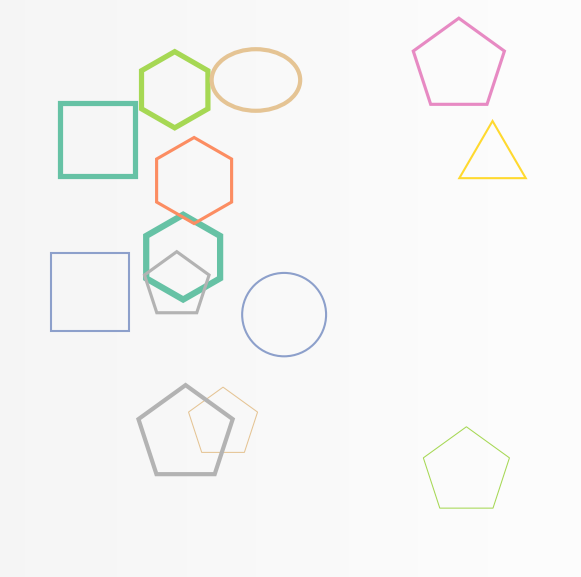[{"shape": "hexagon", "thickness": 3, "radius": 0.37, "center": [0.315, 0.554]}, {"shape": "square", "thickness": 2.5, "radius": 0.32, "center": [0.168, 0.757]}, {"shape": "hexagon", "thickness": 1.5, "radius": 0.37, "center": [0.334, 0.687]}, {"shape": "circle", "thickness": 1, "radius": 0.36, "center": [0.489, 0.454]}, {"shape": "square", "thickness": 1, "radius": 0.34, "center": [0.155, 0.493]}, {"shape": "pentagon", "thickness": 1.5, "radius": 0.41, "center": [0.789, 0.885]}, {"shape": "hexagon", "thickness": 2.5, "radius": 0.33, "center": [0.301, 0.844]}, {"shape": "pentagon", "thickness": 0.5, "radius": 0.39, "center": [0.802, 0.182]}, {"shape": "triangle", "thickness": 1, "radius": 0.33, "center": [0.847, 0.724]}, {"shape": "oval", "thickness": 2, "radius": 0.38, "center": [0.44, 0.861]}, {"shape": "pentagon", "thickness": 0.5, "radius": 0.31, "center": [0.384, 0.266]}, {"shape": "pentagon", "thickness": 2, "radius": 0.43, "center": [0.319, 0.247]}, {"shape": "pentagon", "thickness": 1.5, "radius": 0.29, "center": [0.304, 0.505]}]